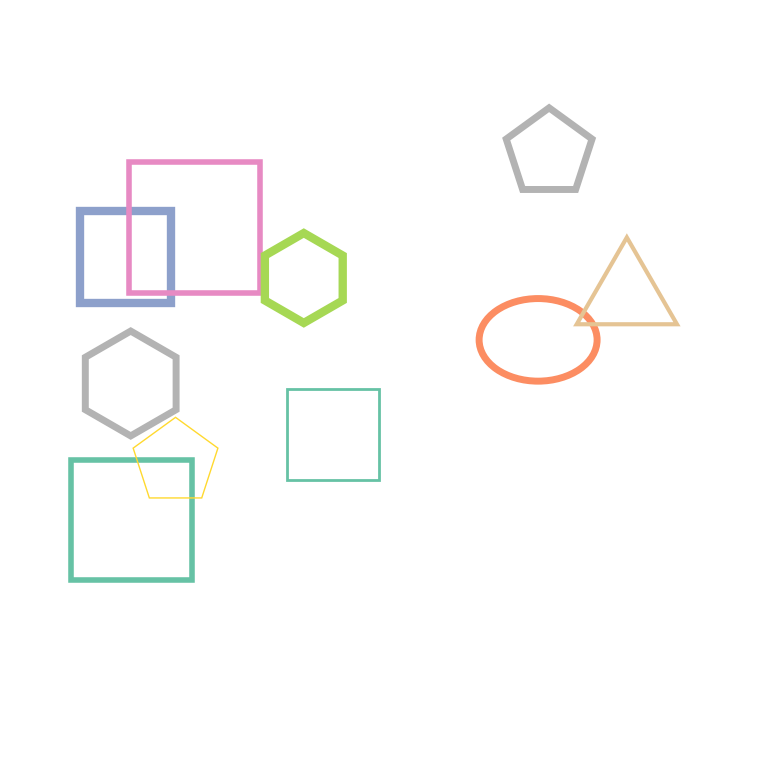[{"shape": "square", "thickness": 1, "radius": 0.3, "center": [0.433, 0.436]}, {"shape": "square", "thickness": 2, "radius": 0.39, "center": [0.171, 0.325]}, {"shape": "oval", "thickness": 2.5, "radius": 0.38, "center": [0.699, 0.559]}, {"shape": "square", "thickness": 3, "radius": 0.3, "center": [0.163, 0.666]}, {"shape": "square", "thickness": 2, "radius": 0.42, "center": [0.253, 0.705]}, {"shape": "hexagon", "thickness": 3, "radius": 0.29, "center": [0.395, 0.639]}, {"shape": "pentagon", "thickness": 0.5, "radius": 0.29, "center": [0.228, 0.4]}, {"shape": "triangle", "thickness": 1.5, "radius": 0.38, "center": [0.814, 0.616]}, {"shape": "pentagon", "thickness": 2.5, "radius": 0.29, "center": [0.713, 0.801]}, {"shape": "hexagon", "thickness": 2.5, "radius": 0.34, "center": [0.17, 0.502]}]